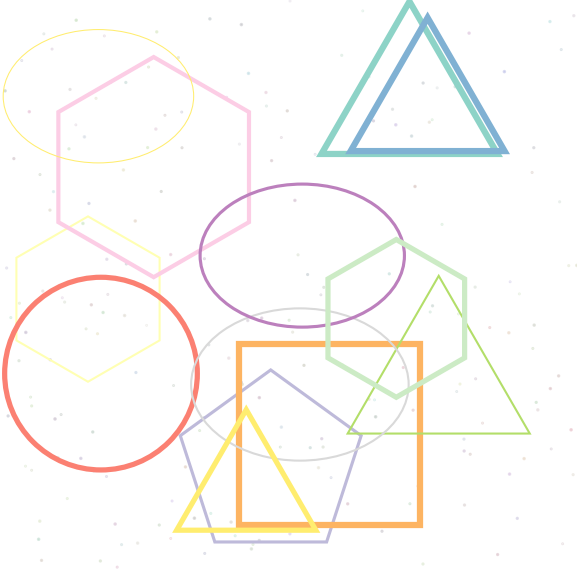[{"shape": "triangle", "thickness": 3, "radius": 0.88, "center": [0.709, 0.821]}, {"shape": "hexagon", "thickness": 1, "radius": 0.72, "center": [0.152, 0.481]}, {"shape": "pentagon", "thickness": 1.5, "radius": 0.82, "center": [0.469, 0.194]}, {"shape": "circle", "thickness": 2.5, "radius": 0.83, "center": [0.175, 0.352]}, {"shape": "triangle", "thickness": 3, "radius": 0.77, "center": [0.74, 0.814]}, {"shape": "square", "thickness": 3, "radius": 0.78, "center": [0.57, 0.247]}, {"shape": "triangle", "thickness": 1, "radius": 0.91, "center": [0.76, 0.339]}, {"shape": "hexagon", "thickness": 2, "radius": 0.95, "center": [0.266, 0.71]}, {"shape": "oval", "thickness": 1, "radius": 0.94, "center": [0.519, 0.333]}, {"shape": "oval", "thickness": 1.5, "radius": 0.88, "center": [0.523, 0.557]}, {"shape": "hexagon", "thickness": 2.5, "radius": 0.68, "center": [0.686, 0.448]}, {"shape": "oval", "thickness": 0.5, "radius": 0.82, "center": [0.17, 0.833]}, {"shape": "triangle", "thickness": 2.5, "radius": 0.7, "center": [0.426, 0.151]}]